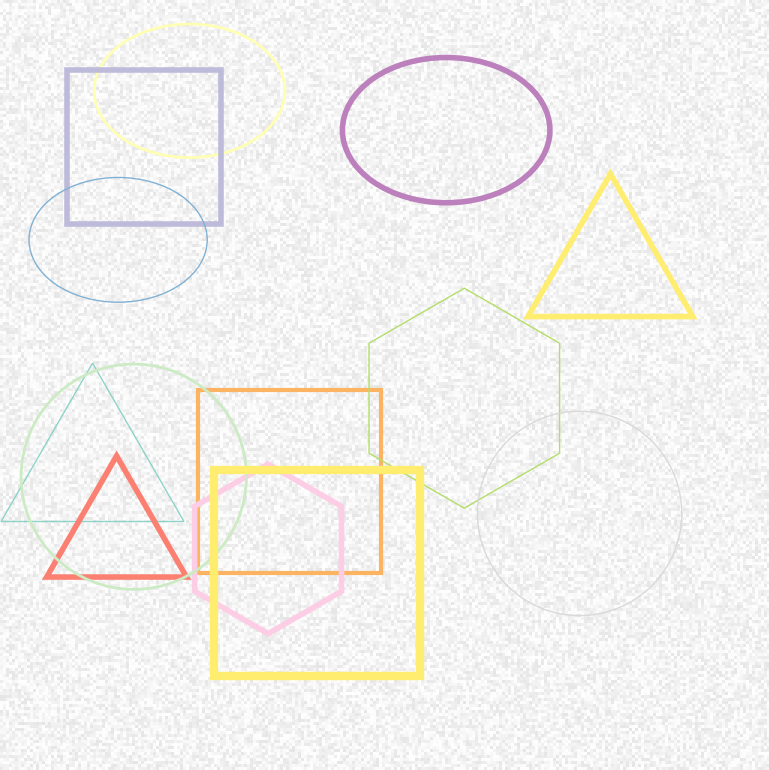[{"shape": "triangle", "thickness": 0.5, "radius": 0.69, "center": [0.12, 0.391]}, {"shape": "oval", "thickness": 1, "radius": 0.62, "center": [0.246, 0.882]}, {"shape": "square", "thickness": 2, "radius": 0.5, "center": [0.187, 0.809]}, {"shape": "triangle", "thickness": 2, "radius": 0.52, "center": [0.151, 0.303]}, {"shape": "oval", "thickness": 0.5, "radius": 0.58, "center": [0.153, 0.689]}, {"shape": "square", "thickness": 1.5, "radius": 0.59, "center": [0.376, 0.375]}, {"shape": "hexagon", "thickness": 0.5, "radius": 0.71, "center": [0.603, 0.483]}, {"shape": "hexagon", "thickness": 2, "radius": 0.55, "center": [0.348, 0.287]}, {"shape": "circle", "thickness": 0.5, "radius": 0.66, "center": [0.753, 0.333]}, {"shape": "oval", "thickness": 2, "radius": 0.67, "center": [0.579, 0.831]}, {"shape": "circle", "thickness": 1, "radius": 0.73, "center": [0.174, 0.381]}, {"shape": "square", "thickness": 3, "radius": 0.67, "center": [0.411, 0.256]}, {"shape": "triangle", "thickness": 2, "radius": 0.62, "center": [0.793, 0.651]}]